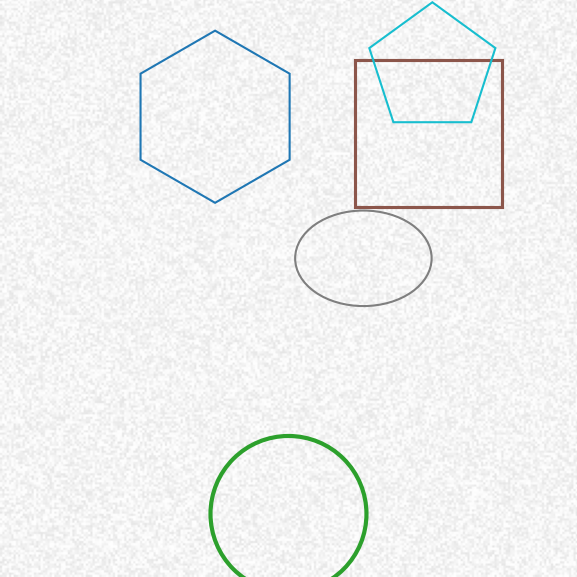[{"shape": "hexagon", "thickness": 1, "radius": 0.75, "center": [0.372, 0.797]}, {"shape": "circle", "thickness": 2, "radius": 0.68, "center": [0.5, 0.109]}, {"shape": "square", "thickness": 1.5, "radius": 0.64, "center": [0.742, 0.768]}, {"shape": "oval", "thickness": 1, "radius": 0.59, "center": [0.629, 0.552]}, {"shape": "pentagon", "thickness": 1, "radius": 0.57, "center": [0.749, 0.88]}]